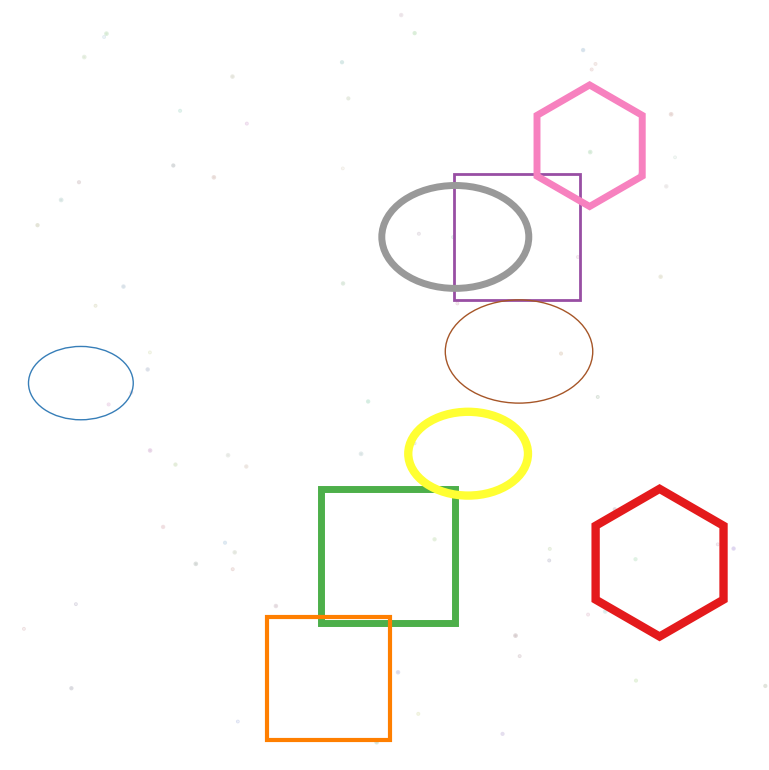[{"shape": "hexagon", "thickness": 3, "radius": 0.48, "center": [0.857, 0.269]}, {"shape": "oval", "thickness": 0.5, "radius": 0.34, "center": [0.105, 0.502]}, {"shape": "square", "thickness": 2.5, "radius": 0.44, "center": [0.504, 0.278]}, {"shape": "square", "thickness": 1, "radius": 0.41, "center": [0.671, 0.692]}, {"shape": "square", "thickness": 1.5, "radius": 0.4, "center": [0.427, 0.119]}, {"shape": "oval", "thickness": 3, "radius": 0.39, "center": [0.608, 0.411]}, {"shape": "oval", "thickness": 0.5, "radius": 0.48, "center": [0.674, 0.543]}, {"shape": "hexagon", "thickness": 2.5, "radius": 0.39, "center": [0.766, 0.811]}, {"shape": "oval", "thickness": 2.5, "radius": 0.48, "center": [0.591, 0.692]}]